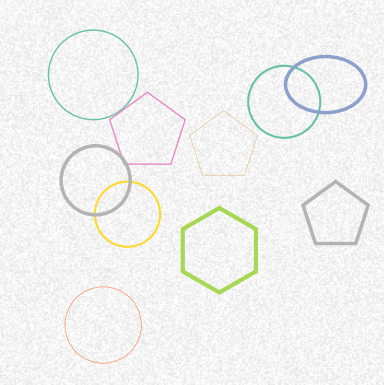[{"shape": "circle", "thickness": 1.5, "radius": 0.47, "center": [0.738, 0.736]}, {"shape": "circle", "thickness": 1, "radius": 0.58, "center": [0.242, 0.806]}, {"shape": "circle", "thickness": 0.5, "radius": 0.5, "center": [0.268, 0.156]}, {"shape": "oval", "thickness": 2.5, "radius": 0.52, "center": [0.846, 0.78]}, {"shape": "pentagon", "thickness": 1, "radius": 0.52, "center": [0.383, 0.657]}, {"shape": "hexagon", "thickness": 3, "radius": 0.55, "center": [0.57, 0.35]}, {"shape": "circle", "thickness": 1.5, "radius": 0.42, "center": [0.331, 0.444]}, {"shape": "pentagon", "thickness": 0.5, "radius": 0.46, "center": [0.581, 0.62]}, {"shape": "pentagon", "thickness": 2.5, "radius": 0.44, "center": [0.872, 0.439]}, {"shape": "circle", "thickness": 2.5, "radius": 0.45, "center": [0.248, 0.532]}]